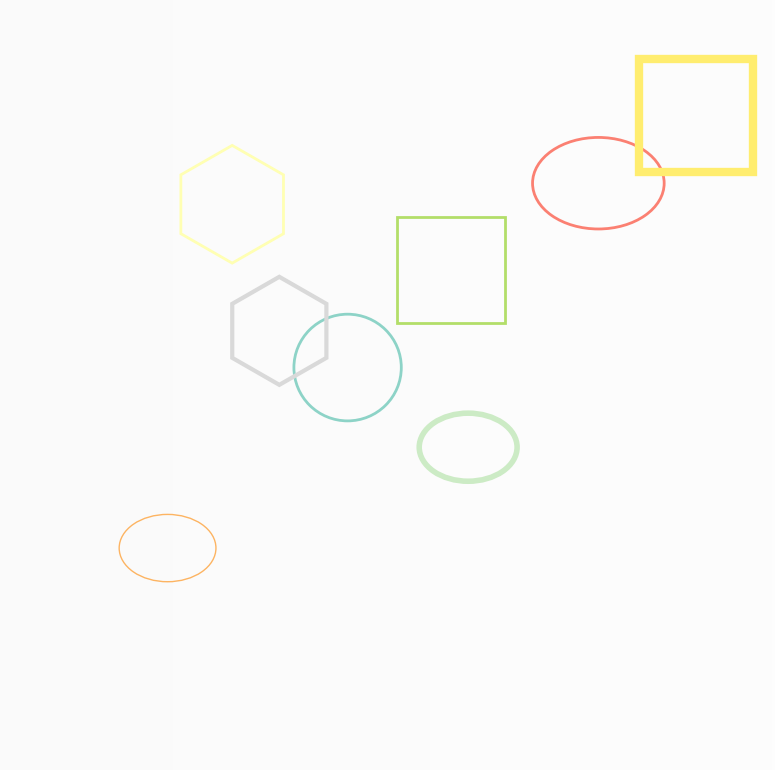[{"shape": "circle", "thickness": 1, "radius": 0.35, "center": [0.449, 0.523]}, {"shape": "hexagon", "thickness": 1, "radius": 0.38, "center": [0.3, 0.735]}, {"shape": "oval", "thickness": 1, "radius": 0.42, "center": [0.772, 0.762]}, {"shape": "oval", "thickness": 0.5, "radius": 0.31, "center": [0.216, 0.288]}, {"shape": "square", "thickness": 1, "radius": 0.35, "center": [0.582, 0.65]}, {"shape": "hexagon", "thickness": 1.5, "radius": 0.35, "center": [0.36, 0.57]}, {"shape": "oval", "thickness": 2, "radius": 0.32, "center": [0.604, 0.419]}, {"shape": "square", "thickness": 3, "radius": 0.37, "center": [0.898, 0.85]}]